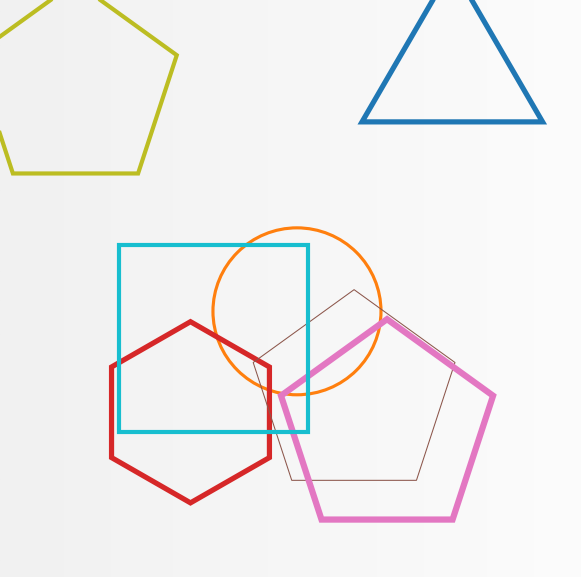[{"shape": "triangle", "thickness": 2.5, "radius": 0.9, "center": [0.778, 0.878]}, {"shape": "circle", "thickness": 1.5, "radius": 0.72, "center": [0.511, 0.46]}, {"shape": "hexagon", "thickness": 2.5, "radius": 0.78, "center": [0.328, 0.285]}, {"shape": "pentagon", "thickness": 0.5, "radius": 0.91, "center": [0.609, 0.315]}, {"shape": "pentagon", "thickness": 3, "radius": 0.96, "center": [0.666, 0.255]}, {"shape": "pentagon", "thickness": 2, "radius": 0.92, "center": [0.13, 0.847]}, {"shape": "square", "thickness": 2, "radius": 0.81, "center": [0.367, 0.414]}]